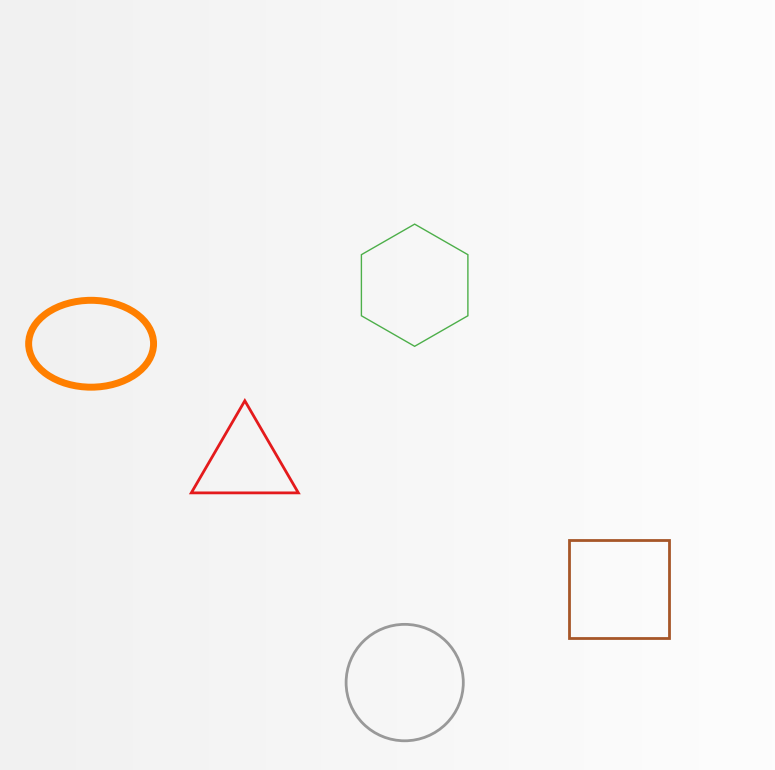[{"shape": "triangle", "thickness": 1, "radius": 0.4, "center": [0.316, 0.4]}, {"shape": "hexagon", "thickness": 0.5, "radius": 0.4, "center": [0.535, 0.63]}, {"shape": "oval", "thickness": 2.5, "radius": 0.4, "center": [0.118, 0.554]}, {"shape": "square", "thickness": 1, "radius": 0.32, "center": [0.799, 0.235]}, {"shape": "circle", "thickness": 1, "radius": 0.38, "center": [0.522, 0.114]}]